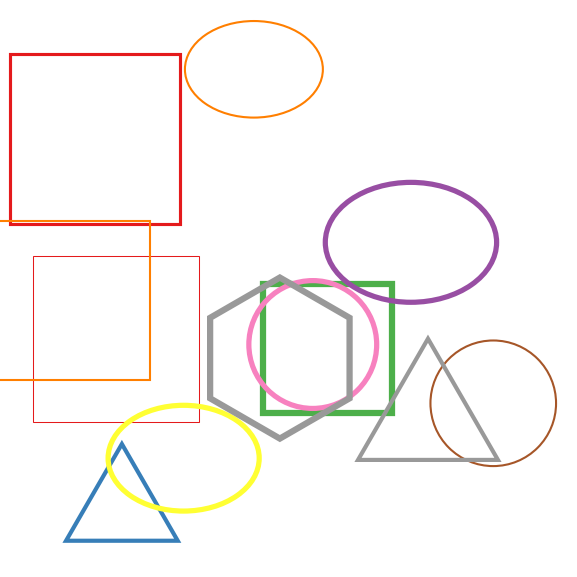[{"shape": "square", "thickness": 1.5, "radius": 0.74, "center": [0.165, 0.758]}, {"shape": "square", "thickness": 0.5, "radius": 0.72, "center": [0.202, 0.412]}, {"shape": "triangle", "thickness": 2, "radius": 0.56, "center": [0.211, 0.119]}, {"shape": "square", "thickness": 3, "radius": 0.56, "center": [0.567, 0.396]}, {"shape": "oval", "thickness": 2.5, "radius": 0.74, "center": [0.712, 0.58]}, {"shape": "square", "thickness": 1, "radius": 0.69, "center": [0.122, 0.479]}, {"shape": "oval", "thickness": 1, "radius": 0.6, "center": [0.44, 0.879]}, {"shape": "oval", "thickness": 2.5, "radius": 0.65, "center": [0.318, 0.206]}, {"shape": "circle", "thickness": 1, "radius": 0.54, "center": [0.854, 0.301]}, {"shape": "circle", "thickness": 2.5, "radius": 0.55, "center": [0.542, 0.403]}, {"shape": "triangle", "thickness": 2, "radius": 0.7, "center": [0.741, 0.273]}, {"shape": "hexagon", "thickness": 3, "radius": 0.7, "center": [0.485, 0.379]}]